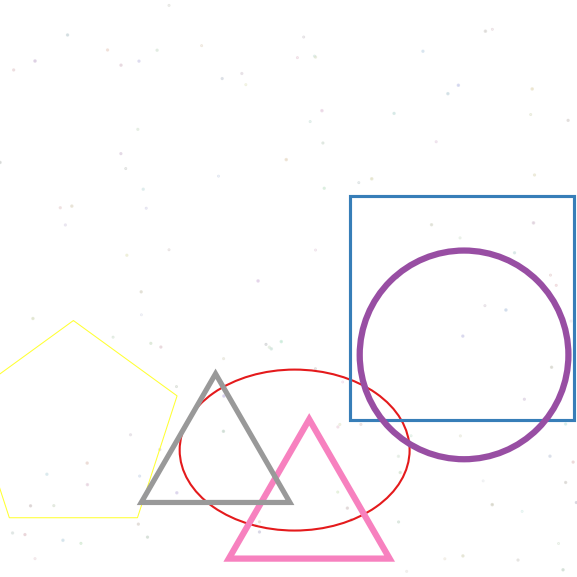[{"shape": "oval", "thickness": 1, "radius": 1.0, "center": [0.51, 0.22]}, {"shape": "square", "thickness": 1.5, "radius": 0.97, "center": [0.8, 0.466]}, {"shape": "circle", "thickness": 3, "radius": 0.9, "center": [0.804, 0.385]}, {"shape": "pentagon", "thickness": 0.5, "radius": 0.94, "center": [0.127, 0.255]}, {"shape": "triangle", "thickness": 3, "radius": 0.8, "center": [0.535, 0.112]}, {"shape": "triangle", "thickness": 2.5, "radius": 0.74, "center": [0.373, 0.203]}]